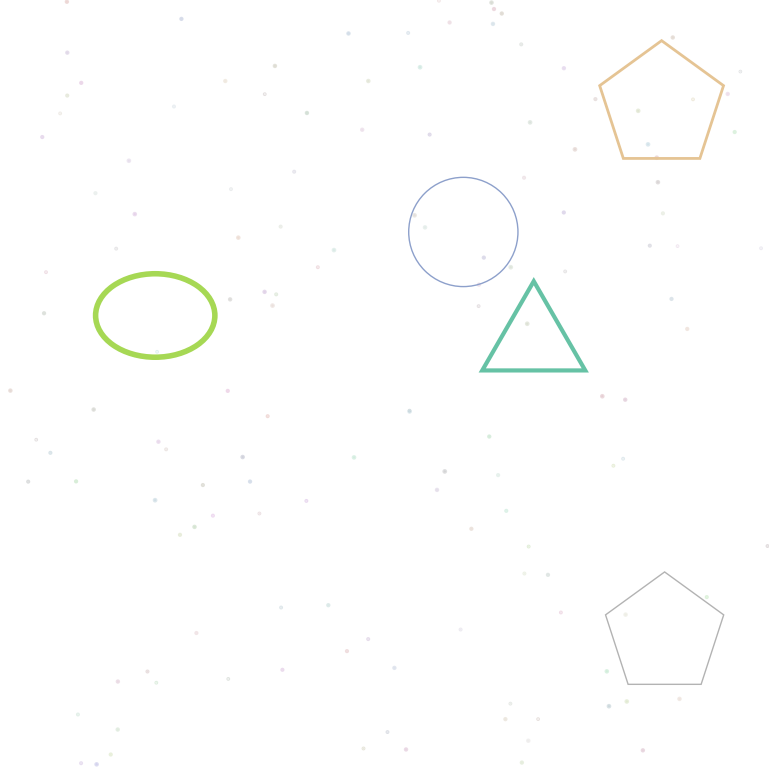[{"shape": "triangle", "thickness": 1.5, "radius": 0.39, "center": [0.693, 0.558]}, {"shape": "circle", "thickness": 0.5, "radius": 0.35, "center": [0.602, 0.699]}, {"shape": "oval", "thickness": 2, "radius": 0.39, "center": [0.202, 0.59]}, {"shape": "pentagon", "thickness": 1, "radius": 0.42, "center": [0.859, 0.863]}, {"shape": "pentagon", "thickness": 0.5, "radius": 0.4, "center": [0.863, 0.177]}]